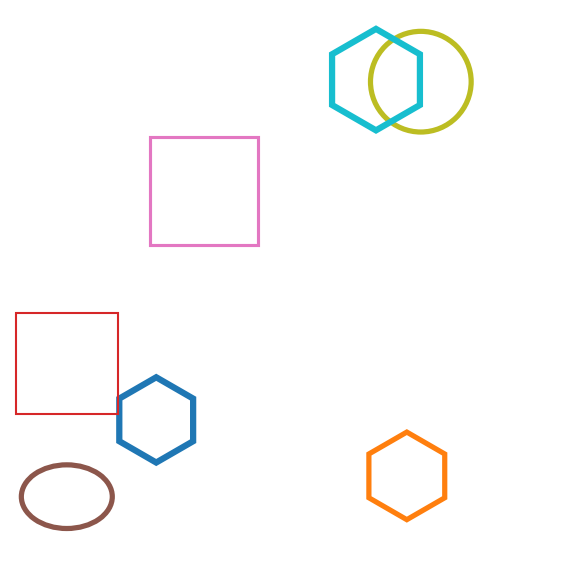[{"shape": "hexagon", "thickness": 3, "radius": 0.37, "center": [0.271, 0.272]}, {"shape": "hexagon", "thickness": 2.5, "radius": 0.38, "center": [0.704, 0.175]}, {"shape": "square", "thickness": 1, "radius": 0.44, "center": [0.116, 0.369]}, {"shape": "oval", "thickness": 2.5, "radius": 0.39, "center": [0.116, 0.139]}, {"shape": "square", "thickness": 1.5, "radius": 0.47, "center": [0.354, 0.668]}, {"shape": "circle", "thickness": 2.5, "radius": 0.44, "center": [0.729, 0.858]}, {"shape": "hexagon", "thickness": 3, "radius": 0.44, "center": [0.651, 0.861]}]